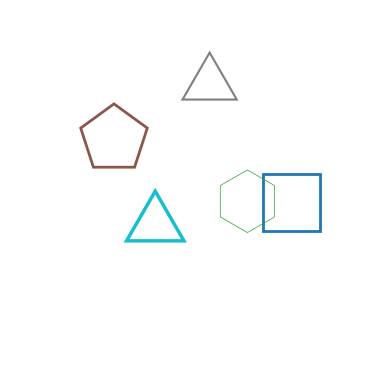[{"shape": "square", "thickness": 2, "radius": 0.37, "center": [0.757, 0.474]}, {"shape": "hexagon", "thickness": 0.5, "radius": 0.41, "center": [0.643, 0.477]}, {"shape": "pentagon", "thickness": 2, "radius": 0.45, "center": [0.296, 0.639]}, {"shape": "triangle", "thickness": 1.5, "radius": 0.41, "center": [0.545, 0.782]}, {"shape": "triangle", "thickness": 2.5, "radius": 0.43, "center": [0.403, 0.417]}]